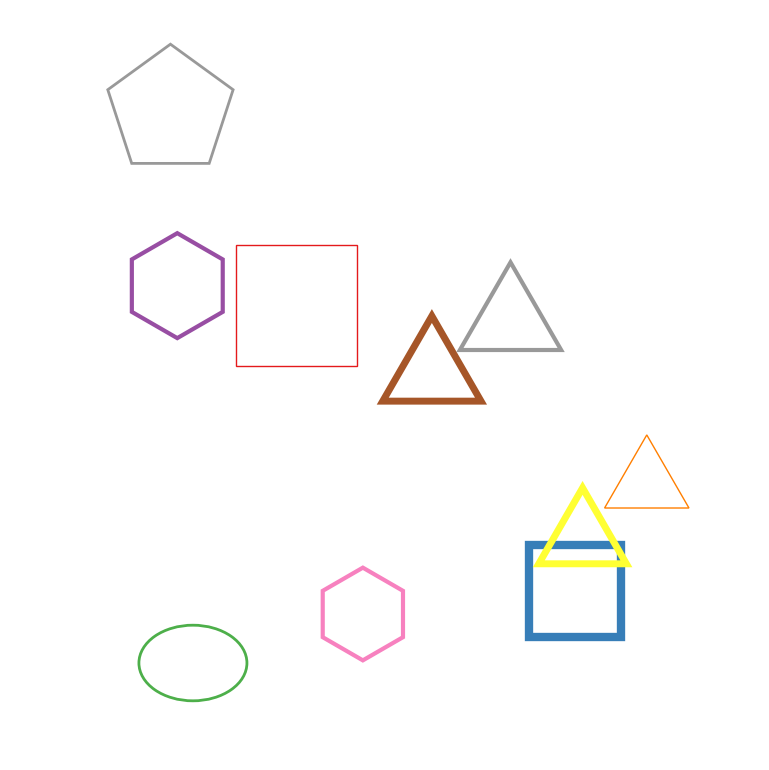[{"shape": "square", "thickness": 0.5, "radius": 0.39, "center": [0.385, 0.603]}, {"shape": "square", "thickness": 3, "radius": 0.3, "center": [0.746, 0.232]}, {"shape": "oval", "thickness": 1, "radius": 0.35, "center": [0.251, 0.139]}, {"shape": "hexagon", "thickness": 1.5, "radius": 0.34, "center": [0.23, 0.629]}, {"shape": "triangle", "thickness": 0.5, "radius": 0.32, "center": [0.84, 0.372]}, {"shape": "triangle", "thickness": 2.5, "radius": 0.33, "center": [0.757, 0.301]}, {"shape": "triangle", "thickness": 2.5, "radius": 0.37, "center": [0.561, 0.516]}, {"shape": "hexagon", "thickness": 1.5, "radius": 0.3, "center": [0.471, 0.203]}, {"shape": "pentagon", "thickness": 1, "radius": 0.43, "center": [0.221, 0.857]}, {"shape": "triangle", "thickness": 1.5, "radius": 0.38, "center": [0.663, 0.583]}]